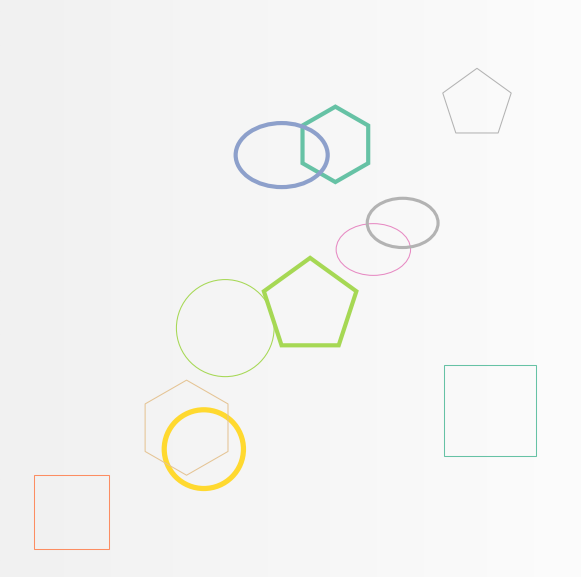[{"shape": "hexagon", "thickness": 2, "radius": 0.33, "center": [0.577, 0.749]}, {"shape": "square", "thickness": 0.5, "radius": 0.4, "center": [0.843, 0.288]}, {"shape": "square", "thickness": 0.5, "radius": 0.32, "center": [0.123, 0.112]}, {"shape": "oval", "thickness": 2, "radius": 0.4, "center": [0.485, 0.731]}, {"shape": "oval", "thickness": 0.5, "radius": 0.32, "center": [0.642, 0.567]}, {"shape": "pentagon", "thickness": 2, "radius": 0.42, "center": [0.534, 0.469]}, {"shape": "circle", "thickness": 0.5, "radius": 0.42, "center": [0.388, 0.431]}, {"shape": "circle", "thickness": 2.5, "radius": 0.34, "center": [0.351, 0.221]}, {"shape": "hexagon", "thickness": 0.5, "radius": 0.41, "center": [0.321, 0.259]}, {"shape": "oval", "thickness": 1.5, "radius": 0.3, "center": [0.693, 0.613]}, {"shape": "pentagon", "thickness": 0.5, "radius": 0.31, "center": [0.821, 0.819]}]